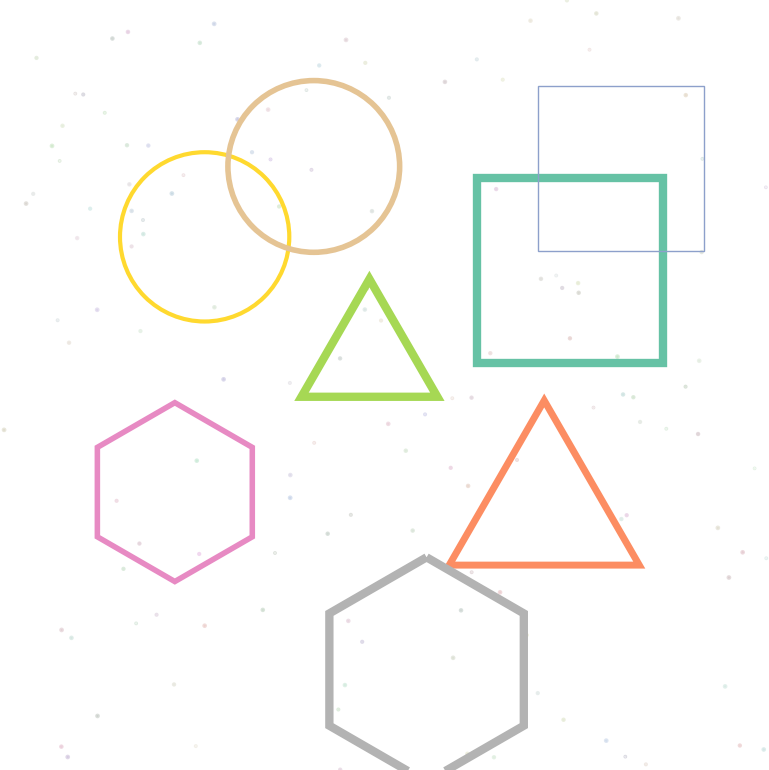[{"shape": "square", "thickness": 3, "radius": 0.6, "center": [0.74, 0.649]}, {"shape": "triangle", "thickness": 2.5, "radius": 0.71, "center": [0.707, 0.337]}, {"shape": "square", "thickness": 0.5, "radius": 0.54, "center": [0.807, 0.781]}, {"shape": "hexagon", "thickness": 2, "radius": 0.58, "center": [0.227, 0.361]}, {"shape": "triangle", "thickness": 3, "radius": 0.51, "center": [0.48, 0.536]}, {"shape": "circle", "thickness": 1.5, "radius": 0.55, "center": [0.266, 0.692]}, {"shape": "circle", "thickness": 2, "radius": 0.56, "center": [0.408, 0.784]}, {"shape": "hexagon", "thickness": 3, "radius": 0.73, "center": [0.554, 0.13]}]